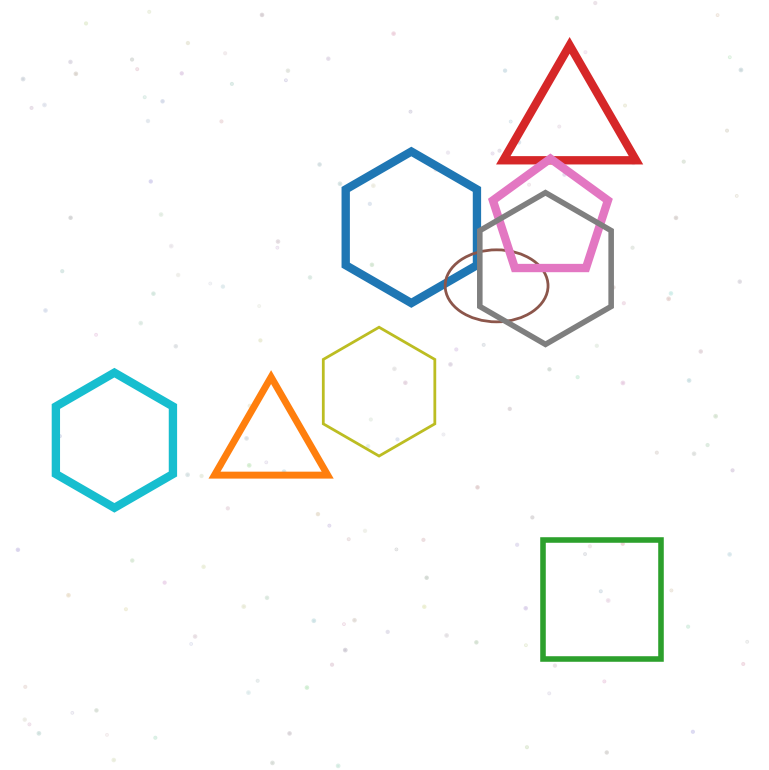[{"shape": "hexagon", "thickness": 3, "radius": 0.49, "center": [0.534, 0.705]}, {"shape": "triangle", "thickness": 2.5, "radius": 0.42, "center": [0.352, 0.425]}, {"shape": "square", "thickness": 2, "radius": 0.38, "center": [0.782, 0.221]}, {"shape": "triangle", "thickness": 3, "radius": 0.5, "center": [0.74, 0.842]}, {"shape": "oval", "thickness": 1, "radius": 0.33, "center": [0.645, 0.629]}, {"shape": "pentagon", "thickness": 3, "radius": 0.39, "center": [0.715, 0.715]}, {"shape": "hexagon", "thickness": 2, "radius": 0.49, "center": [0.708, 0.651]}, {"shape": "hexagon", "thickness": 1, "radius": 0.42, "center": [0.492, 0.491]}, {"shape": "hexagon", "thickness": 3, "radius": 0.44, "center": [0.149, 0.428]}]